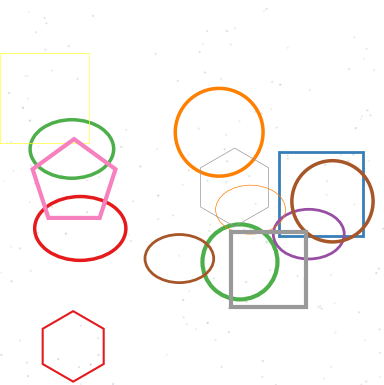[{"shape": "hexagon", "thickness": 1.5, "radius": 0.46, "center": [0.19, 0.1]}, {"shape": "oval", "thickness": 2.5, "radius": 0.59, "center": [0.209, 0.407]}, {"shape": "square", "thickness": 2, "radius": 0.55, "center": [0.834, 0.496]}, {"shape": "circle", "thickness": 3, "radius": 0.49, "center": [0.623, 0.32]}, {"shape": "oval", "thickness": 2.5, "radius": 0.54, "center": [0.187, 0.613]}, {"shape": "oval", "thickness": 2, "radius": 0.46, "center": [0.802, 0.392]}, {"shape": "oval", "thickness": 0.5, "radius": 0.45, "center": [0.651, 0.455]}, {"shape": "circle", "thickness": 2.5, "radius": 0.57, "center": [0.569, 0.656]}, {"shape": "square", "thickness": 0.5, "radius": 0.58, "center": [0.116, 0.745]}, {"shape": "oval", "thickness": 2, "radius": 0.45, "center": [0.466, 0.328]}, {"shape": "circle", "thickness": 2.5, "radius": 0.53, "center": [0.864, 0.477]}, {"shape": "pentagon", "thickness": 3, "radius": 0.57, "center": [0.192, 0.526]}, {"shape": "square", "thickness": 3, "radius": 0.49, "center": [0.698, 0.3]}, {"shape": "hexagon", "thickness": 0.5, "radius": 0.51, "center": [0.609, 0.513]}]